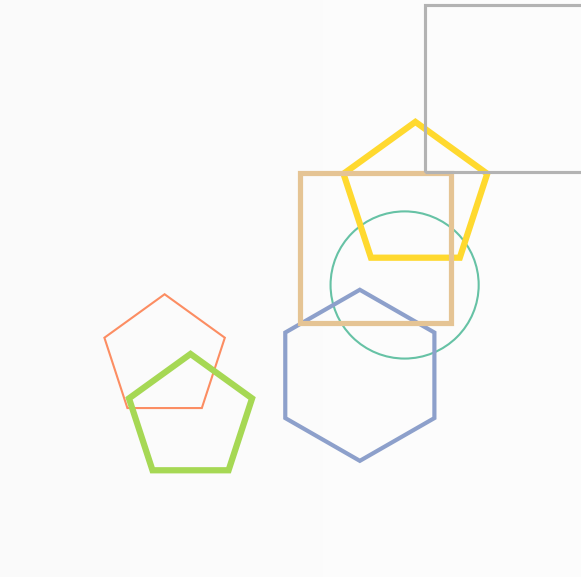[{"shape": "circle", "thickness": 1, "radius": 0.64, "center": [0.696, 0.506]}, {"shape": "pentagon", "thickness": 1, "radius": 0.54, "center": [0.283, 0.381]}, {"shape": "hexagon", "thickness": 2, "radius": 0.74, "center": [0.619, 0.349]}, {"shape": "pentagon", "thickness": 3, "radius": 0.56, "center": [0.328, 0.275]}, {"shape": "pentagon", "thickness": 3, "radius": 0.65, "center": [0.715, 0.658]}, {"shape": "square", "thickness": 2.5, "radius": 0.65, "center": [0.646, 0.57]}, {"shape": "square", "thickness": 1.5, "radius": 0.72, "center": [0.876, 0.846]}]